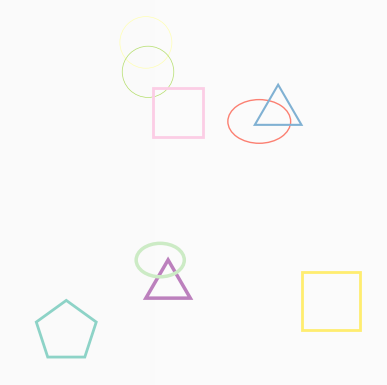[{"shape": "pentagon", "thickness": 2, "radius": 0.41, "center": [0.171, 0.138]}, {"shape": "circle", "thickness": 0.5, "radius": 0.34, "center": [0.376, 0.89]}, {"shape": "oval", "thickness": 1, "radius": 0.41, "center": [0.669, 0.685]}, {"shape": "triangle", "thickness": 1.5, "radius": 0.35, "center": [0.718, 0.71]}, {"shape": "circle", "thickness": 0.5, "radius": 0.33, "center": [0.382, 0.813]}, {"shape": "square", "thickness": 2, "radius": 0.32, "center": [0.459, 0.708]}, {"shape": "triangle", "thickness": 2.5, "radius": 0.33, "center": [0.434, 0.259]}, {"shape": "oval", "thickness": 2.5, "radius": 0.31, "center": [0.413, 0.325]}, {"shape": "square", "thickness": 2, "radius": 0.38, "center": [0.854, 0.218]}]